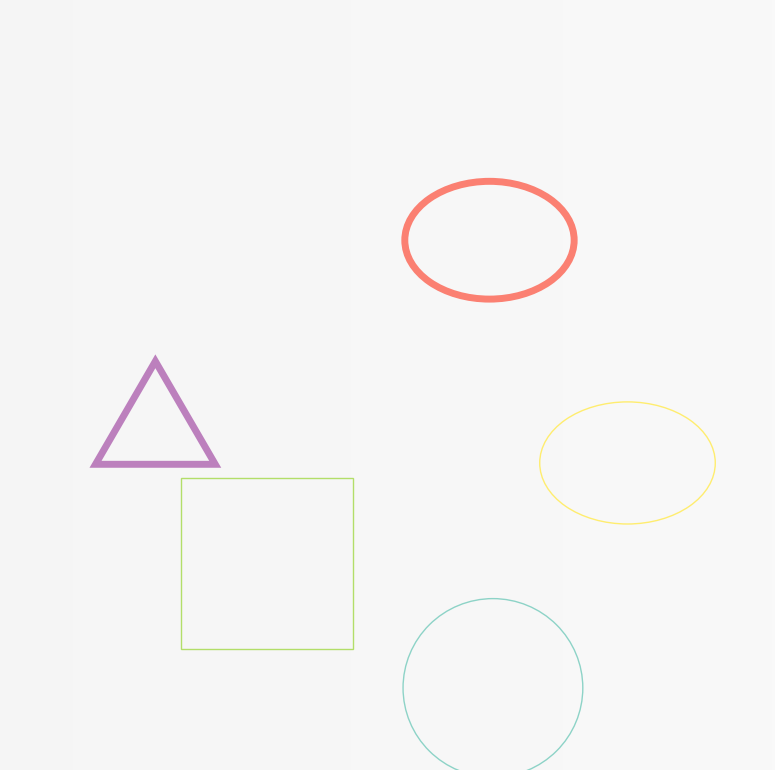[{"shape": "circle", "thickness": 0.5, "radius": 0.58, "center": [0.636, 0.107]}, {"shape": "oval", "thickness": 2.5, "radius": 0.55, "center": [0.632, 0.688]}, {"shape": "square", "thickness": 0.5, "radius": 0.56, "center": [0.345, 0.268]}, {"shape": "triangle", "thickness": 2.5, "radius": 0.45, "center": [0.2, 0.442]}, {"shape": "oval", "thickness": 0.5, "radius": 0.57, "center": [0.81, 0.399]}]